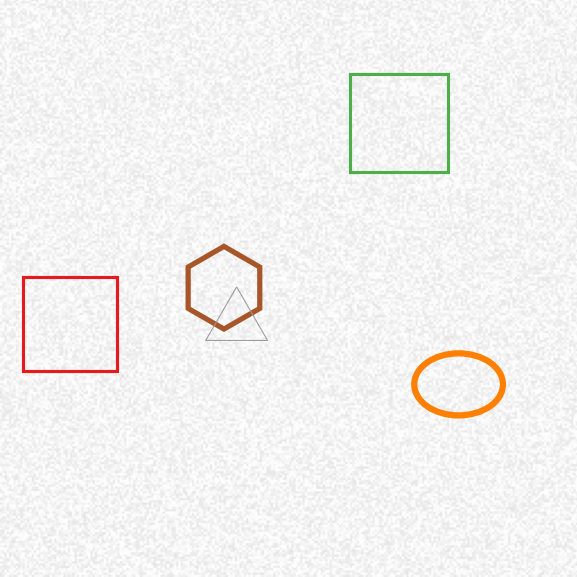[{"shape": "square", "thickness": 1.5, "radius": 0.41, "center": [0.121, 0.438]}, {"shape": "square", "thickness": 1.5, "radius": 0.42, "center": [0.692, 0.786]}, {"shape": "oval", "thickness": 3, "radius": 0.38, "center": [0.794, 0.334]}, {"shape": "hexagon", "thickness": 2.5, "radius": 0.36, "center": [0.388, 0.501]}, {"shape": "triangle", "thickness": 0.5, "radius": 0.31, "center": [0.41, 0.441]}]